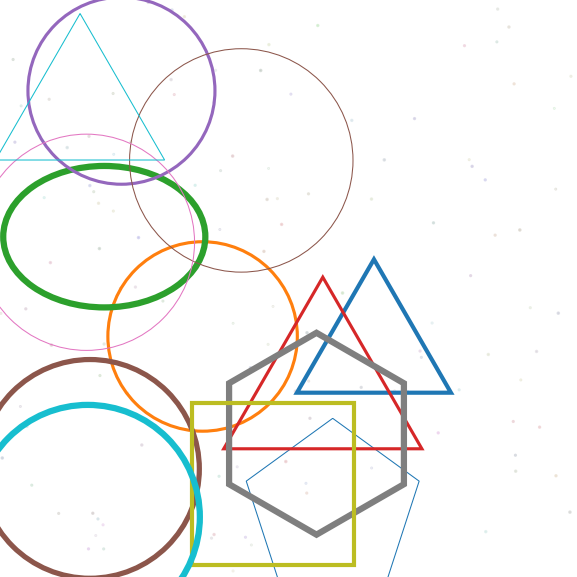[{"shape": "triangle", "thickness": 2, "radius": 0.77, "center": [0.648, 0.396]}, {"shape": "pentagon", "thickness": 0.5, "radius": 0.79, "center": [0.576, 0.117]}, {"shape": "circle", "thickness": 1.5, "radius": 0.82, "center": [0.351, 0.417]}, {"shape": "oval", "thickness": 3, "radius": 0.87, "center": [0.181, 0.589]}, {"shape": "triangle", "thickness": 1.5, "radius": 0.99, "center": [0.559, 0.321]}, {"shape": "circle", "thickness": 1.5, "radius": 0.81, "center": [0.21, 0.842]}, {"shape": "circle", "thickness": 2.5, "radius": 0.95, "center": [0.156, 0.187]}, {"shape": "circle", "thickness": 0.5, "radius": 0.97, "center": [0.418, 0.721]}, {"shape": "circle", "thickness": 0.5, "radius": 0.94, "center": [0.15, 0.58]}, {"shape": "hexagon", "thickness": 3, "radius": 0.87, "center": [0.548, 0.248]}, {"shape": "square", "thickness": 2, "radius": 0.7, "center": [0.473, 0.161]}, {"shape": "circle", "thickness": 3, "radius": 0.97, "center": [0.152, 0.104]}, {"shape": "triangle", "thickness": 0.5, "radius": 0.85, "center": [0.139, 0.807]}]